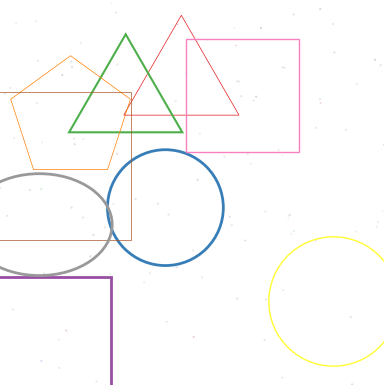[{"shape": "triangle", "thickness": 0.5, "radius": 0.86, "center": [0.471, 0.787]}, {"shape": "circle", "thickness": 2, "radius": 0.75, "center": [0.43, 0.461]}, {"shape": "triangle", "thickness": 1.5, "radius": 0.85, "center": [0.326, 0.741]}, {"shape": "square", "thickness": 2, "radius": 0.89, "center": [0.109, 0.102]}, {"shape": "pentagon", "thickness": 0.5, "radius": 0.82, "center": [0.183, 0.692]}, {"shape": "circle", "thickness": 1, "radius": 0.84, "center": [0.866, 0.217]}, {"shape": "square", "thickness": 0.5, "radius": 0.96, "center": [0.148, 0.568]}, {"shape": "square", "thickness": 1, "radius": 0.73, "center": [0.63, 0.752]}, {"shape": "oval", "thickness": 2, "radius": 0.94, "center": [0.102, 0.417]}]